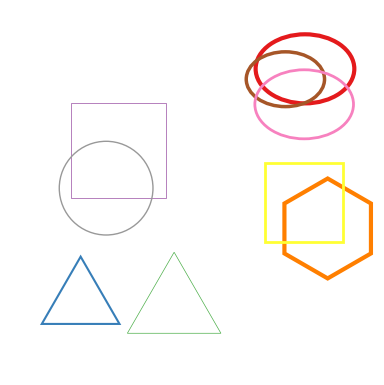[{"shape": "oval", "thickness": 3, "radius": 0.64, "center": [0.792, 0.821]}, {"shape": "triangle", "thickness": 1.5, "radius": 0.58, "center": [0.209, 0.217]}, {"shape": "triangle", "thickness": 0.5, "radius": 0.7, "center": [0.452, 0.205]}, {"shape": "square", "thickness": 0.5, "radius": 0.62, "center": [0.308, 0.61]}, {"shape": "hexagon", "thickness": 3, "radius": 0.65, "center": [0.851, 0.407]}, {"shape": "square", "thickness": 2, "radius": 0.51, "center": [0.789, 0.474]}, {"shape": "oval", "thickness": 2.5, "radius": 0.51, "center": [0.741, 0.794]}, {"shape": "oval", "thickness": 2, "radius": 0.64, "center": [0.79, 0.729]}, {"shape": "circle", "thickness": 1, "radius": 0.61, "center": [0.276, 0.511]}]